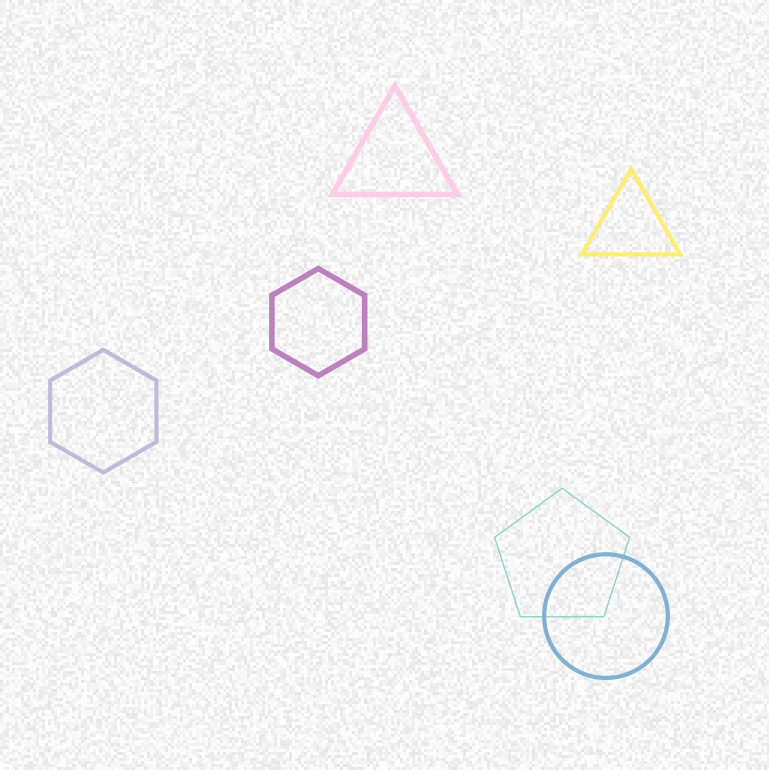[{"shape": "pentagon", "thickness": 0.5, "radius": 0.46, "center": [0.73, 0.274]}, {"shape": "hexagon", "thickness": 1.5, "radius": 0.4, "center": [0.134, 0.466]}, {"shape": "circle", "thickness": 1.5, "radius": 0.4, "center": [0.787, 0.2]}, {"shape": "triangle", "thickness": 2, "radius": 0.47, "center": [0.513, 0.794]}, {"shape": "hexagon", "thickness": 2, "radius": 0.35, "center": [0.413, 0.582]}, {"shape": "triangle", "thickness": 1.5, "radius": 0.37, "center": [0.82, 0.707]}]